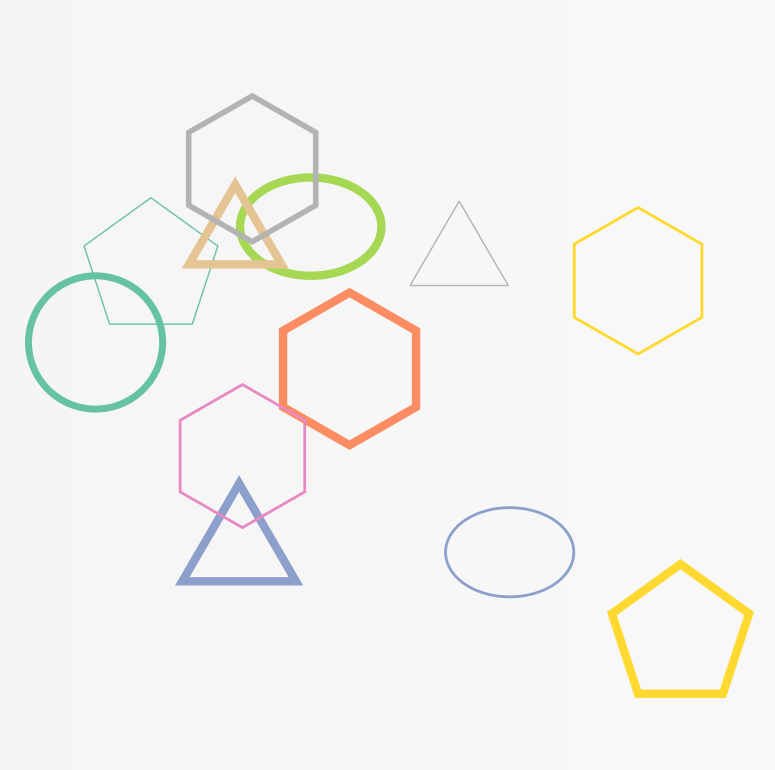[{"shape": "pentagon", "thickness": 0.5, "radius": 0.45, "center": [0.195, 0.652]}, {"shape": "circle", "thickness": 2.5, "radius": 0.43, "center": [0.123, 0.555]}, {"shape": "hexagon", "thickness": 3, "radius": 0.5, "center": [0.451, 0.521]}, {"shape": "oval", "thickness": 1, "radius": 0.41, "center": [0.658, 0.283]}, {"shape": "triangle", "thickness": 3, "radius": 0.42, "center": [0.309, 0.287]}, {"shape": "hexagon", "thickness": 1, "radius": 0.46, "center": [0.313, 0.408]}, {"shape": "oval", "thickness": 3, "radius": 0.46, "center": [0.401, 0.706]}, {"shape": "hexagon", "thickness": 1, "radius": 0.48, "center": [0.823, 0.635]}, {"shape": "pentagon", "thickness": 3, "radius": 0.47, "center": [0.878, 0.174]}, {"shape": "triangle", "thickness": 3, "radius": 0.34, "center": [0.303, 0.691]}, {"shape": "triangle", "thickness": 0.5, "radius": 0.37, "center": [0.592, 0.666]}, {"shape": "hexagon", "thickness": 2, "radius": 0.47, "center": [0.325, 0.781]}]